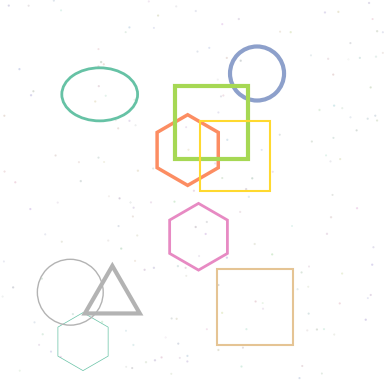[{"shape": "oval", "thickness": 2, "radius": 0.49, "center": [0.259, 0.755]}, {"shape": "hexagon", "thickness": 0.5, "radius": 0.38, "center": [0.216, 0.113]}, {"shape": "hexagon", "thickness": 2.5, "radius": 0.46, "center": [0.487, 0.61]}, {"shape": "circle", "thickness": 3, "radius": 0.35, "center": [0.668, 0.809]}, {"shape": "hexagon", "thickness": 2, "radius": 0.43, "center": [0.516, 0.385]}, {"shape": "square", "thickness": 3, "radius": 0.47, "center": [0.55, 0.683]}, {"shape": "square", "thickness": 1.5, "radius": 0.45, "center": [0.611, 0.594]}, {"shape": "square", "thickness": 1.5, "radius": 0.49, "center": [0.663, 0.202]}, {"shape": "triangle", "thickness": 3, "radius": 0.41, "center": [0.292, 0.227]}, {"shape": "circle", "thickness": 1, "radius": 0.43, "center": [0.183, 0.241]}]